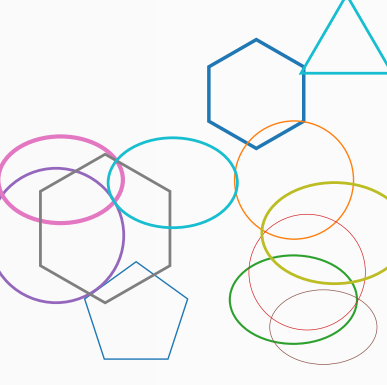[{"shape": "hexagon", "thickness": 2.5, "radius": 0.71, "center": [0.661, 0.756]}, {"shape": "pentagon", "thickness": 1, "radius": 0.7, "center": [0.351, 0.18]}, {"shape": "circle", "thickness": 1, "radius": 0.77, "center": [0.759, 0.532]}, {"shape": "oval", "thickness": 1.5, "radius": 0.82, "center": [0.757, 0.222]}, {"shape": "circle", "thickness": 0.5, "radius": 0.75, "center": [0.793, 0.293]}, {"shape": "circle", "thickness": 2, "radius": 0.87, "center": [0.145, 0.388]}, {"shape": "oval", "thickness": 0.5, "radius": 0.69, "center": [0.834, 0.15]}, {"shape": "oval", "thickness": 3, "radius": 0.8, "center": [0.156, 0.533]}, {"shape": "hexagon", "thickness": 2, "radius": 0.96, "center": [0.271, 0.406]}, {"shape": "oval", "thickness": 2, "radius": 0.94, "center": [0.863, 0.394]}, {"shape": "oval", "thickness": 2, "radius": 0.83, "center": [0.446, 0.525]}, {"shape": "triangle", "thickness": 2, "radius": 0.68, "center": [0.894, 0.878]}]